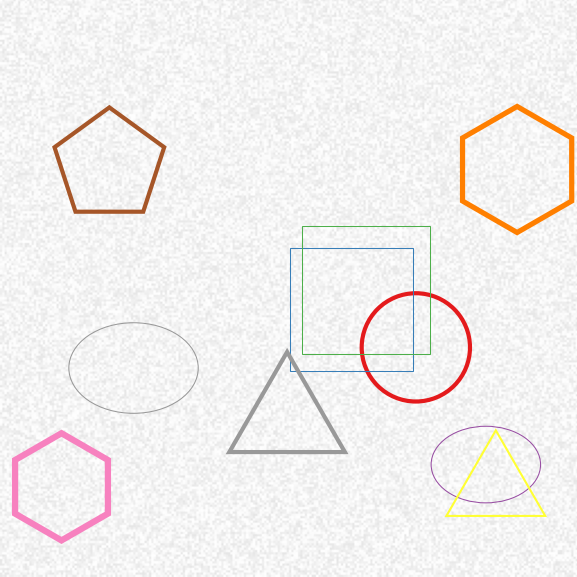[{"shape": "circle", "thickness": 2, "radius": 0.47, "center": [0.72, 0.398]}, {"shape": "square", "thickness": 0.5, "radius": 0.53, "center": [0.609, 0.463]}, {"shape": "square", "thickness": 0.5, "radius": 0.55, "center": [0.633, 0.497]}, {"shape": "oval", "thickness": 0.5, "radius": 0.47, "center": [0.841, 0.195]}, {"shape": "hexagon", "thickness": 2.5, "radius": 0.55, "center": [0.895, 0.706]}, {"shape": "triangle", "thickness": 1, "radius": 0.49, "center": [0.859, 0.155]}, {"shape": "pentagon", "thickness": 2, "radius": 0.5, "center": [0.189, 0.713]}, {"shape": "hexagon", "thickness": 3, "radius": 0.46, "center": [0.106, 0.156]}, {"shape": "oval", "thickness": 0.5, "radius": 0.56, "center": [0.231, 0.362]}, {"shape": "triangle", "thickness": 2, "radius": 0.58, "center": [0.497, 0.274]}]